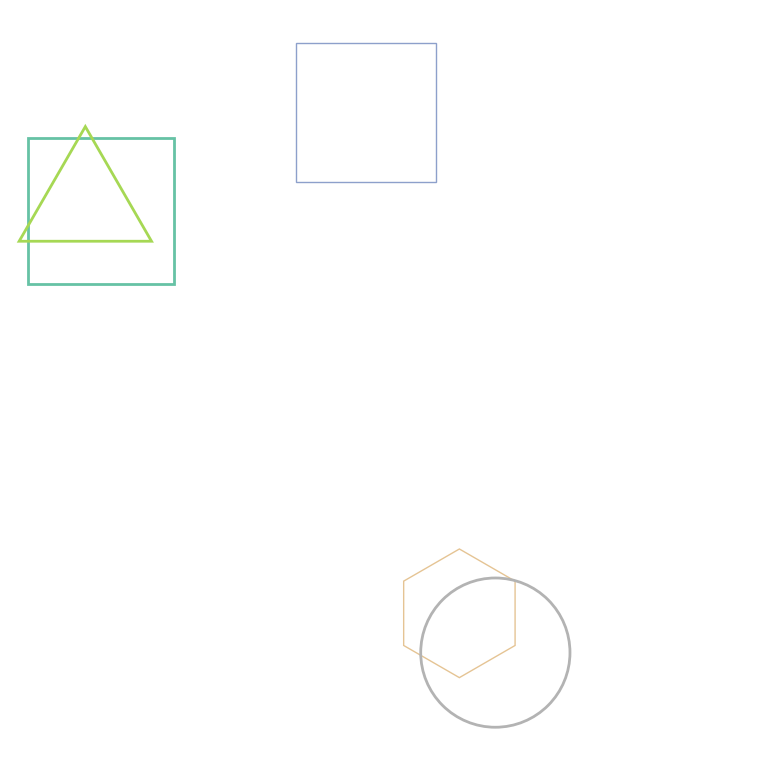[{"shape": "square", "thickness": 1, "radius": 0.47, "center": [0.132, 0.727]}, {"shape": "square", "thickness": 0.5, "radius": 0.45, "center": [0.475, 0.854]}, {"shape": "triangle", "thickness": 1, "radius": 0.5, "center": [0.111, 0.736]}, {"shape": "hexagon", "thickness": 0.5, "radius": 0.42, "center": [0.597, 0.204]}, {"shape": "circle", "thickness": 1, "radius": 0.48, "center": [0.643, 0.152]}]